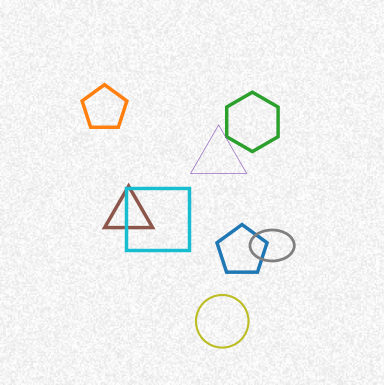[{"shape": "pentagon", "thickness": 2.5, "radius": 0.34, "center": [0.629, 0.348]}, {"shape": "pentagon", "thickness": 2.5, "radius": 0.31, "center": [0.271, 0.719]}, {"shape": "hexagon", "thickness": 2.5, "radius": 0.39, "center": [0.656, 0.683]}, {"shape": "triangle", "thickness": 0.5, "radius": 0.42, "center": [0.568, 0.591]}, {"shape": "triangle", "thickness": 2.5, "radius": 0.36, "center": [0.334, 0.445]}, {"shape": "oval", "thickness": 2, "radius": 0.29, "center": [0.707, 0.362]}, {"shape": "circle", "thickness": 1.5, "radius": 0.34, "center": [0.577, 0.165]}, {"shape": "square", "thickness": 2.5, "radius": 0.41, "center": [0.409, 0.431]}]